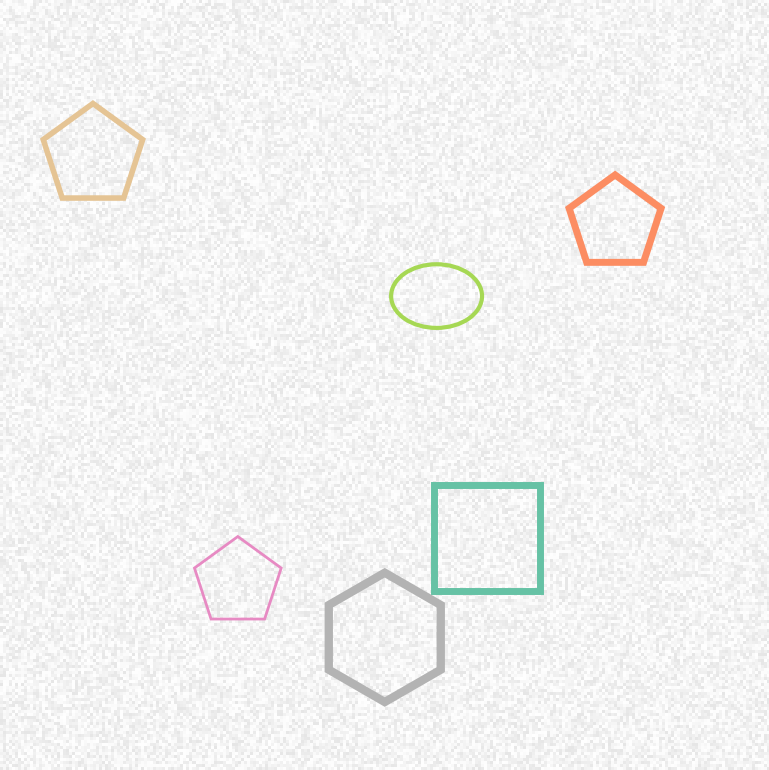[{"shape": "square", "thickness": 2.5, "radius": 0.34, "center": [0.632, 0.301]}, {"shape": "pentagon", "thickness": 2.5, "radius": 0.31, "center": [0.799, 0.71]}, {"shape": "pentagon", "thickness": 1, "radius": 0.3, "center": [0.309, 0.244]}, {"shape": "oval", "thickness": 1.5, "radius": 0.3, "center": [0.567, 0.615]}, {"shape": "pentagon", "thickness": 2, "radius": 0.34, "center": [0.121, 0.798]}, {"shape": "hexagon", "thickness": 3, "radius": 0.42, "center": [0.5, 0.172]}]